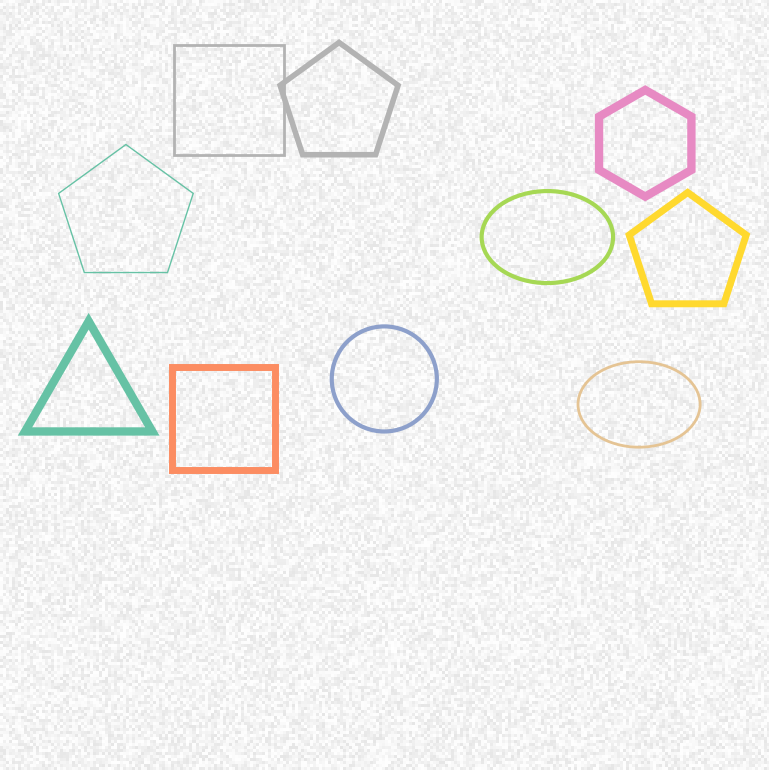[{"shape": "triangle", "thickness": 3, "radius": 0.48, "center": [0.115, 0.487]}, {"shape": "pentagon", "thickness": 0.5, "radius": 0.46, "center": [0.164, 0.72]}, {"shape": "square", "thickness": 2.5, "radius": 0.34, "center": [0.291, 0.456]}, {"shape": "circle", "thickness": 1.5, "radius": 0.34, "center": [0.499, 0.508]}, {"shape": "hexagon", "thickness": 3, "radius": 0.35, "center": [0.838, 0.814]}, {"shape": "oval", "thickness": 1.5, "radius": 0.43, "center": [0.711, 0.692]}, {"shape": "pentagon", "thickness": 2.5, "radius": 0.4, "center": [0.893, 0.67]}, {"shape": "oval", "thickness": 1, "radius": 0.4, "center": [0.83, 0.475]}, {"shape": "pentagon", "thickness": 2, "radius": 0.4, "center": [0.44, 0.864]}, {"shape": "square", "thickness": 1, "radius": 0.36, "center": [0.298, 0.87]}]